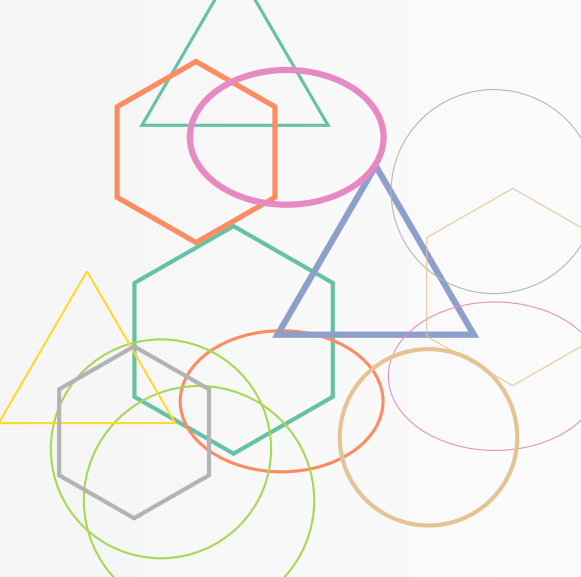[{"shape": "hexagon", "thickness": 2, "radius": 0.99, "center": [0.402, 0.411]}, {"shape": "triangle", "thickness": 1.5, "radius": 0.92, "center": [0.404, 0.875]}, {"shape": "hexagon", "thickness": 2.5, "radius": 0.78, "center": [0.337, 0.736]}, {"shape": "oval", "thickness": 1.5, "radius": 0.87, "center": [0.484, 0.304]}, {"shape": "triangle", "thickness": 3, "radius": 0.97, "center": [0.646, 0.517]}, {"shape": "oval", "thickness": 0.5, "radius": 0.92, "center": [0.852, 0.348]}, {"shape": "oval", "thickness": 3, "radius": 0.83, "center": [0.493, 0.761]}, {"shape": "circle", "thickness": 1, "radius": 0.99, "center": [0.342, 0.133]}, {"shape": "circle", "thickness": 1, "radius": 0.95, "center": [0.277, 0.222]}, {"shape": "triangle", "thickness": 1, "radius": 0.88, "center": [0.15, 0.354]}, {"shape": "circle", "thickness": 2, "radius": 0.76, "center": [0.737, 0.242]}, {"shape": "hexagon", "thickness": 0.5, "radius": 0.85, "center": [0.882, 0.502]}, {"shape": "circle", "thickness": 0.5, "radius": 0.88, "center": [0.849, 0.667]}, {"shape": "hexagon", "thickness": 2, "radius": 0.74, "center": [0.231, 0.251]}]